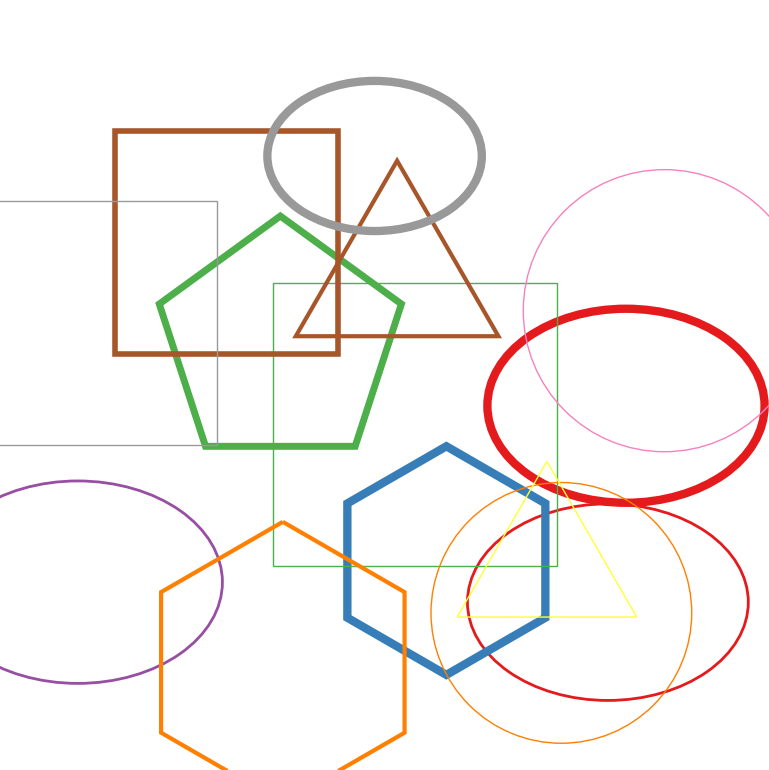[{"shape": "oval", "thickness": 1, "radius": 0.91, "center": [0.789, 0.218]}, {"shape": "oval", "thickness": 3, "radius": 0.9, "center": [0.813, 0.473]}, {"shape": "hexagon", "thickness": 3, "radius": 0.74, "center": [0.58, 0.272]}, {"shape": "pentagon", "thickness": 2.5, "radius": 0.83, "center": [0.364, 0.554]}, {"shape": "square", "thickness": 0.5, "radius": 0.92, "center": [0.539, 0.448]}, {"shape": "oval", "thickness": 1, "radius": 0.94, "center": [0.101, 0.244]}, {"shape": "circle", "thickness": 0.5, "radius": 0.85, "center": [0.729, 0.204]}, {"shape": "hexagon", "thickness": 1.5, "radius": 0.91, "center": [0.367, 0.14]}, {"shape": "triangle", "thickness": 0.5, "radius": 0.67, "center": [0.71, 0.266]}, {"shape": "square", "thickness": 2, "radius": 0.73, "center": [0.294, 0.685]}, {"shape": "triangle", "thickness": 1.5, "radius": 0.76, "center": [0.516, 0.639]}, {"shape": "circle", "thickness": 0.5, "radius": 0.92, "center": [0.863, 0.597]}, {"shape": "oval", "thickness": 3, "radius": 0.7, "center": [0.486, 0.797]}, {"shape": "square", "thickness": 0.5, "radius": 0.79, "center": [0.124, 0.581]}]